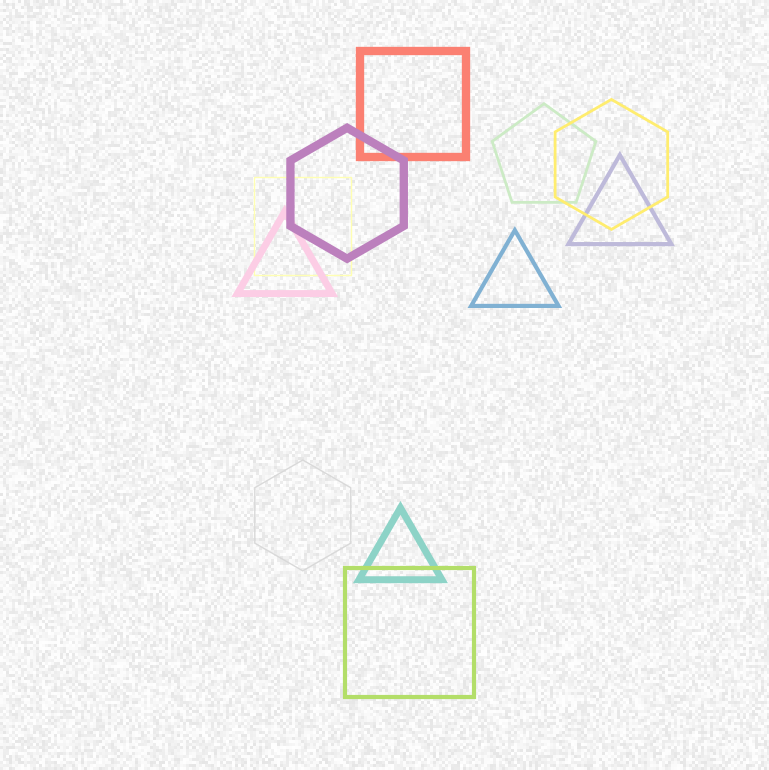[{"shape": "triangle", "thickness": 2.5, "radius": 0.31, "center": [0.52, 0.278]}, {"shape": "square", "thickness": 0.5, "radius": 0.32, "center": [0.393, 0.707]}, {"shape": "triangle", "thickness": 1.5, "radius": 0.39, "center": [0.805, 0.722]}, {"shape": "square", "thickness": 3, "radius": 0.34, "center": [0.536, 0.865]}, {"shape": "triangle", "thickness": 1.5, "radius": 0.33, "center": [0.669, 0.635]}, {"shape": "square", "thickness": 1.5, "radius": 0.42, "center": [0.531, 0.179]}, {"shape": "triangle", "thickness": 2.5, "radius": 0.36, "center": [0.37, 0.654]}, {"shape": "hexagon", "thickness": 0.5, "radius": 0.36, "center": [0.393, 0.331]}, {"shape": "hexagon", "thickness": 3, "radius": 0.42, "center": [0.451, 0.749]}, {"shape": "pentagon", "thickness": 1, "radius": 0.35, "center": [0.707, 0.794]}, {"shape": "hexagon", "thickness": 1, "radius": 0.42, "center": [0.794, 0.786]}]